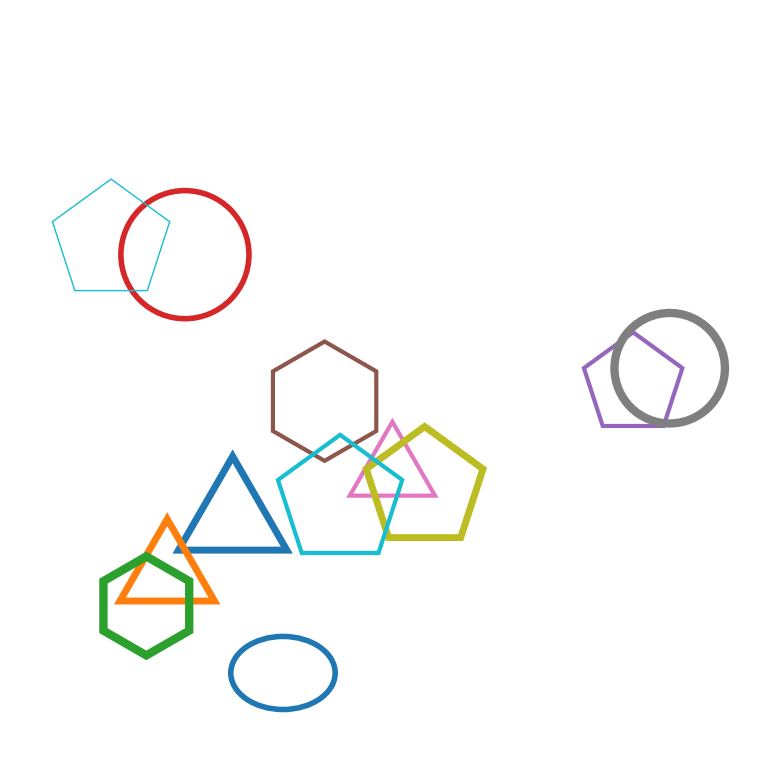[{"shape": "oval", "thickness": 2, "radius": 0.34, "center": [0.367, 0.126]}, {"shape": "triangle", "thickness": 2.5, "radius": 0.41, "center": [0.302, 0.326]}, {"shape": "triangle", "thickness": 2.5, "radius": 0.35, "center": [0.217, 0.255]}, {"shape": "hexagon", "thickness": 3, "radius": 0.32, "center": [0.19, 0.213]}, {"shape": "circle", "thickness": 2, "radius": 0.42, "center": [0.24, 0.669]}, {"shape": "pentagon", "thickness": 1.5, "radius": 0.34, "center": [0.822, 0.501]}, {"shape": "hexagon", "thickness": 1.5, "radius": 0.39, "center": [0.422, 0.479]}, {"shape": "triangle", "thickness": 1.5, "radius": 0.32, "center": [0.51, 0.388]}, {"shape": "circle", "thickness": 3, "radius": 0.36, "center": [0.87, 0.522]}, {"shape": "pentagon", "thickness": 2.5, "radius": 0.4, "center": [0.551, 0.366]}, {"shape": "pentagon", "thickness": 1.5, "radius": 0.42, "center": [0.442, 0.35]}, {"shape": "pentagon", "thickness": 0.5, "radius": 0.4, "center": [0.144, 0.687]}]